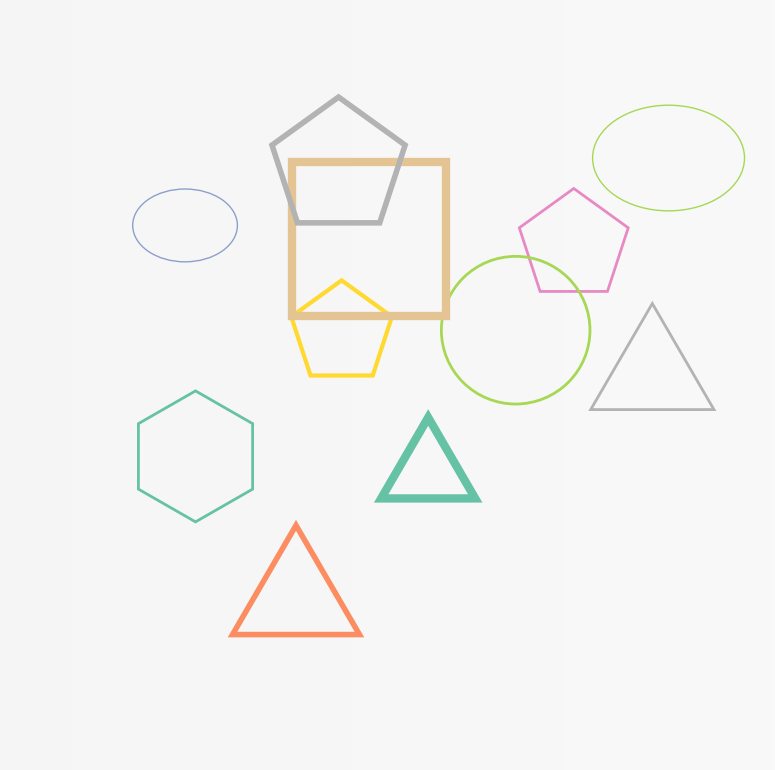[{"shape": "hexagon", "thickness": 1, "radius": 0.43, "center": [0.252, 0.407]}, {"shape": "triangle", "thickness": 3, "radius": 0.35, "center": [0.553, 0.388]}, {"shape": "triangle", "thickness": 2, "radius": 0.47, "center": [0.382, 0.223]}, {"shape": "oval", "thickness": 0.5, "radius": 0.34, "center": [0.239, 0.707]}, {"shape": "pentagon", "thickness": 1, "radius": 0.37, "center": [0.74, 0.681]}, {"shape": "oval", "thickness": 0.5, "radius": 0.49, "center": [0.863, 0.795]}, {"shape": "circle", "thickness": 1, "radius": 0.48, "center": [0.665, 0.571]}, {"shape": "pentagon", "thickness": 1.5, "radius": 0.34, "center": [0.441, 0.568]}, {"shape": "square", "thickness": 3, "radius": 0.5, "center": [0.476, 0.69]}, {"shape": "pentagon", "thickness": 2, "radius": 0.45, "center": [0.437, 0.784]}, {"shape": "triangle", "thickness": 1, "radius": 0.46, "center": [0.842, 0.514]}]